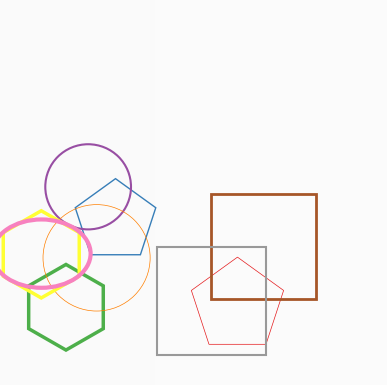[{"shape": "pentagon", "thickness": 0.5, "radius": 0.63, "center": [0.613, 0.207]}, {"shape": "pentagon", "thickness": 1, "radius": 0.55, "center": [0.298, 0.427]}, {"shape": "hexagon", "thickness": 2.5, "radius": 0.56, "center": [0.17, 0.202]}, {"shape": "circle", "thickness": 1.5, "radius": 0.55, "center": [0.227, 0.515]}, {"shape": "circle", "thickness": 0.5, "radius": 0.69, "center": [0.249, 0.33]}, {"shape": "hexagon", "thickness": 2.5, "radius": 0.57, "center": [0.106, 0.339]}, {"shape": "square", "thickness": 2, "radius": 0.68, "center": [0.679, 0.36]}, {"shape": "oval", "thickness": 3, "radius": 0.63, "center": [0.107, 0.341]}, {"shape": "square", "thickness": 1.5, "radius": 0.7, "center": [0.545, 0.218]}]